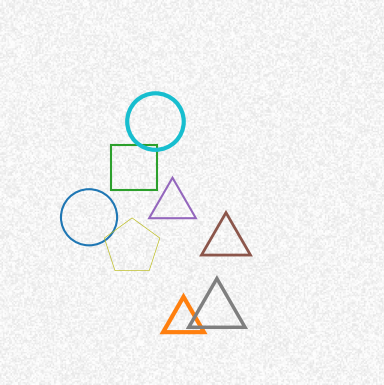[{"shape": "circle", "thickness": 1.5, "radius": 0.36, "center": [0.231, 0.436]}, {"shape": "triangle", "thickness": 3, "radius": 0.31, "center": [0.477, 0.168]}, {"shape": "square", "thickness": 1.5, "radius": 0.3, "center": [0.349, 0.565]}, {"shape": "triangle", "thickness": 1.5, "radius": 0.35, "center": [0.448, 0.468]}, {"shape": "triangle", "thickness": 2, "radius": 0.37, "center": [0.587, 0.374]}, {"shape": "triangle", "thickness": 2.5, "radius": 0.42, "center": [0.563, 0.192]}, {"shape": "pentagon", "thickness": 0.5, "radius": 0.38, "center": [0.343, 0.358]}, {"shape": "circle", "thickness": 3, "radius": 0.37, "center": [0.404, 0.684]}]